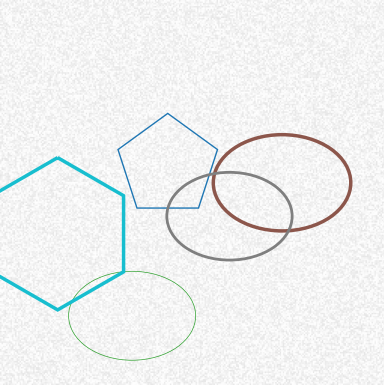[{"shape": "pentagon", "thickness": 1, "radius": 0.68, "center": [0.436, 0.57]}, {"shape": "oval", "thickness": 0.5, "radius": 0.82, "center": [0.343, 0.18]}, {"shape": "oval", "thickness": 2.5, "radius": 0.89, "center": [0.733, 0.525]}, {"shape": "oval", "thickness": 2, "radius": 0.81, "center": [0.596, 0.438]}, {"shape": "hexagon", "thickness": 2.5, "radius": 0.99, "center": [0.15, 0.393]}]